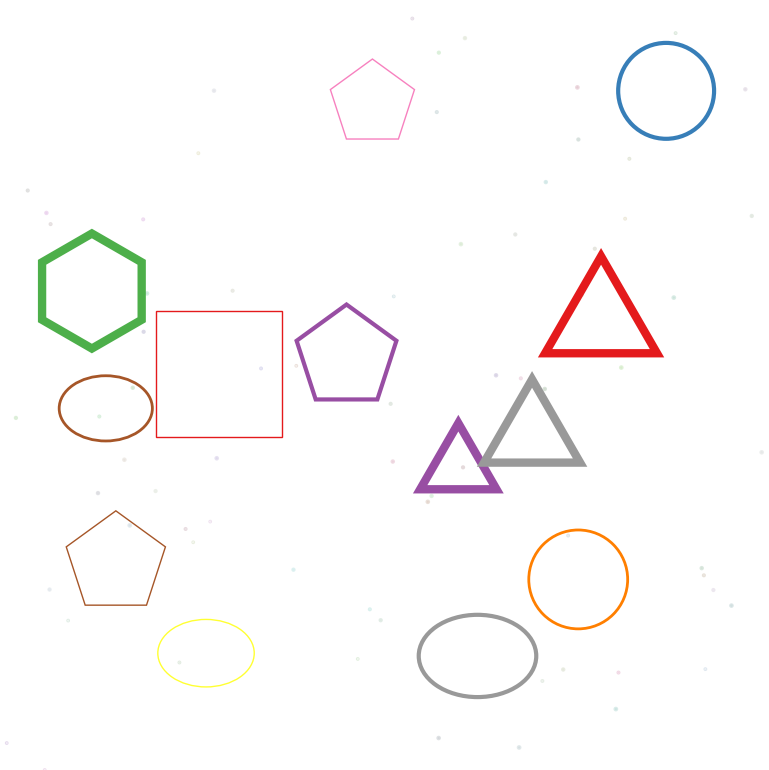[{"shape": "triangle", "thickness": 3, "radius": 0.42, "center": [0.781, 0.583]}, {"shape": "square", "thickness": 0.5, "radius": 0.41, "center": [0.284, 0.514]}, {"shape": "circle", "thickness": 1.5, "radius": 0.31, "center": [0.865, 0.882]}, {"shape": "hexagon", "thickness": 3, "radius": 0.37, "center": [0.119, 0.622]}, {"shape": "triangle", "thickness": 3, "radius": 0.29, "center": [0.595, 0.393]}, {"shape": "pentagon", "thickness": 1.5, "radius": 0.34, "center": [0.45, 0.536]}, {"shape": "circle", "thickness": 1, "radius": 0.32, "center": [0.751, 0.248]}, {"shape": "oval", "thickness": 0.5, "radius": 0.31, "center": [0.268, 0.152]}, {"shape": "pentagon", "thickness": 0.5, "radius": 0.34, "center": [0.15, 0.269]}, {"shape": "oval", "thickness": 1, "radius": 0.3, "center": [0.137, 0.47]}, {"shape": "pentagon", "thickness": 0.5, "radius": 0.29, "center": [0.484, 0.866]}, {"shape": "oval", "thickness": 1.5, "radius": 0.38, "center": [0.62, 0.148]}, {"shape": "triangle", "thickness": 3, "radius": 0.36, "center": [0.691, 0.435]}]